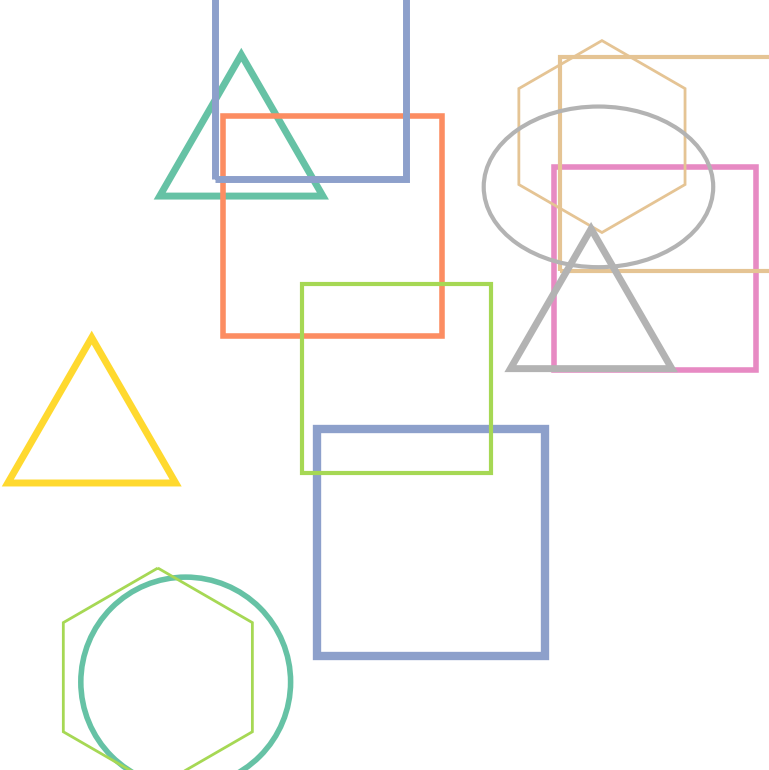[{"shape": "triangle", "thickness": 2.5, "radius": 0.61, "center": [0.313, 0.807]}, {"shape": "circle", "thickness": 2, "radius": 0.68, "center": [0.241, 0.114]}, {"shape": "square", "thickness": 2, "radius": 0.71, "center": [0.432, 0.706]}, {"shape": "square", "thickness": 2.5, "radius": 0.62, "center": [0.403, 0.891]}, {"shape": "square", "thickness": 3, "radius": 0.74, "center": [0.559, 0.295]}, {"shape": "square", "thickness": 2, "radius": 0.66, "center": [0.851, 0.651]}, {"shape": "hexagon", "thickness": 1, "radius": 0.71, "center": [0.205, 0.121]}, {"shape": "square", "thickness": 1.5, "radius": 0.62, "center": [0.515, 0.508]}, {"shape": "triangle", "thickness": 2.5, "radius": 0.63, "center": [0.119, 0.436]}, {"shape": "square", "thickness": 1.5, "radius": 0.7, "center": [0.866, 0.787]}, {"shape": "hexagon", "thickness": 1, "radius": 0.62, "center": [0.782, 0.823]}, {"shape": "triangle", "thickness": 2.5, "radius": 0.61, "center": [0.768, 0.582]}, {"shape": "oval", "thickness": 1.5, "radius": 0.75, "center": [0.777, 0.757]}]